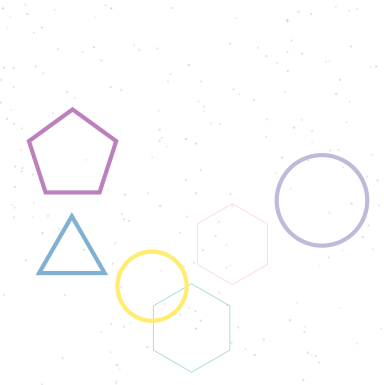[{"shape": "hexagon", "thickness": 0.5, "radius": 0.57, "center": [0.498, 0.148]}, {"shape": "circle", "thickness": 3, "radius": 0.59, "center": [0.836, 0.48]}, {"shape": "triangle", "thickness": 3, "radius": 0.49, "center": [0.187, 0.34]}, {"shape": "hexagon", "thickness": 0.5, "radius": 0.53, "center": [0.604, 0.366]}, {"shape": "pentagon", "thickness": 3, "radius": 0.6, "center": [0.188, 0.597]}, {"shape": "circle", "thickness": 3, "radius": 0.45, "center": [0.395, 0.257]}]